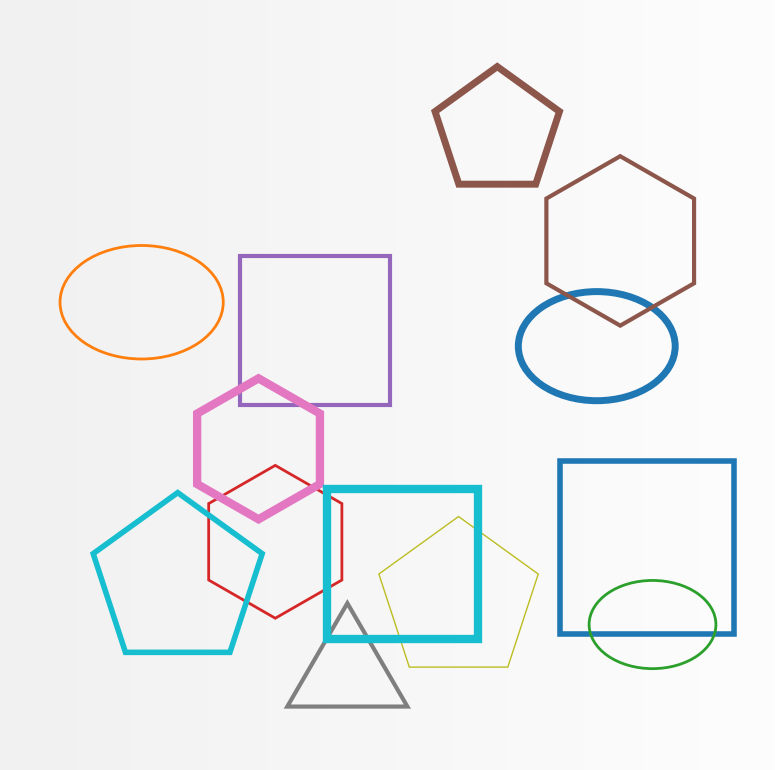[{"shape": "square", "thickness": 2, "radius": 0.56, "center": [0.835, 0.289]}, {"shape": "oval", "thickness": 2.5, "radius": 0.51, "center": [0.77, 0.55]}, {"shape": "oval", "thickness": 1, "radius": 0.53, "center": [0.183, 0.607]}, {"shape": "oval", "thickness": 1, "radius": 0.41, "center": [0.842, 0.189]}, {"shape": "hexagon", "thickness": 1, "radius": 0.5, "center": [0.355, 0.296]}, {"shape": "square", "thickness": 1.5, "radius": 0.48, "center": [0.407, 0.571]}, {"shape": "hexagon", "thickness": 1.5, "radius": 0.55, "center": [0.8, 0.687]}, {"shape": "pentagon", "thickness": 2.5, "radius": 0.42, "center": [0.642, 0.829]}, {"shape": "hexagon", "thickness": 3, "radius": 0.46, "center": [0.334, 0.417]}, {"shape": "triangle", "thickness": 1.5, "radius": 0.45, "center": [0.448, 0.127]}, {"shape": "pentagon", "thickness": 0.5, "radius": 0.54, "center": [0.592, 0.221]}, {"shape": "pentagon", "thickness": 2, "radius": 0.57, "center": [0.229, 0.246]}, {"shape": "square", "thickness": 3, "radius": 0.49, "center": [0.519, 0.268]}]